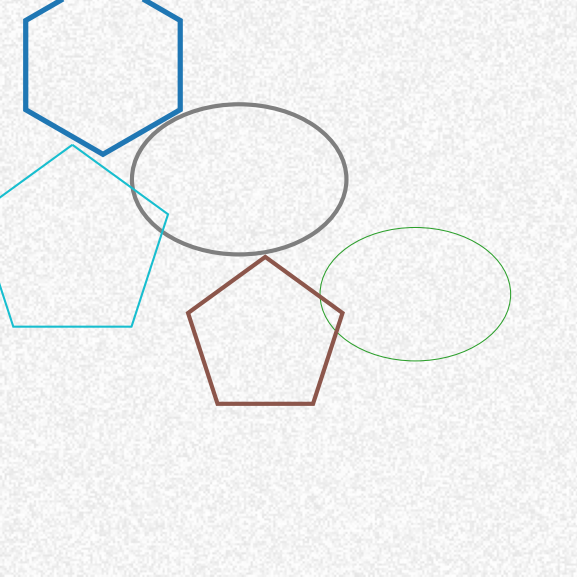[{"shape": "hexagon", "thickness": 2.5, "radius": 0.77, "center": [0.178, 0.886]}, {"shape": "oval", "thickness": 0.5, "radius": 0.83, "center": [0.719, 0.49]}, {"shape": "pentagon", "thickness": 2, "radius": 0.7, "center": [0.459, 0.414]}, {"shape": "oval", "thickness": 2, "radius": 0.93, "center": [0.414, 0.689]}, {"shape": "pentagon", "thickness": 1, "radius": 0.87, "center": [0.125, 0.574]}]